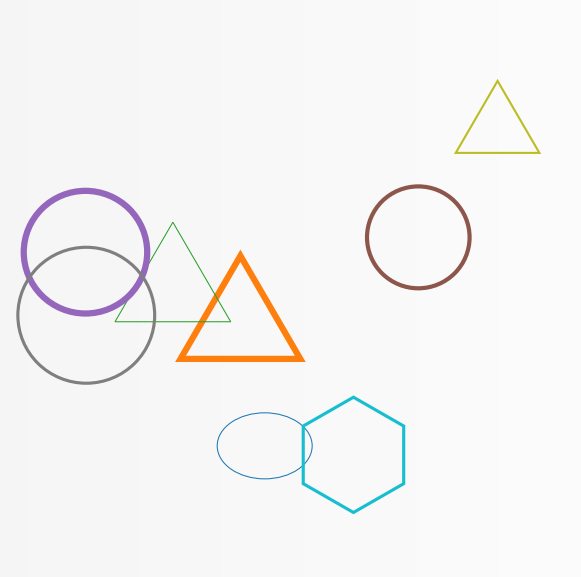[{"shape": "oval", "thickness": 0.5, "radius": 0.41, "center": [0.455, 0.227]}, {"shape": "triangle", "thickness": 3, "radius": 0.59, "center": [0.414, 0.437]}, {"shape": "triangle", "thickness": 0.5, "radius": 0.57, "center": [0.297, 0.499]}, {"shape": "circle", "thickness": 3, "radius": 0.53, "center": [0.147, 0.562]}, {"shape": "circle", "thickness": 2, "radius": 0.44, "center": [0.72, 0.588]}, {"shape": "circle", "thickness": 1.5, "radius": 0.59, "center": [0.148, 0.453]}, {"shape": "triangle", "thickness": 1, "radius": 0.42, "center": [0.856, 0.776]}, {"shape": "hexagon", "thickness": 1.5, "radius": 0.5, "center": [0.608, 0.212]}]